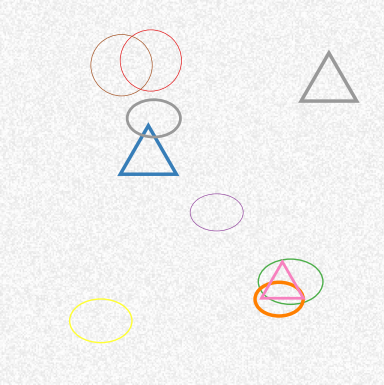[{"shape": "circle", "thickness": 0.5, "radius": 0.4, "center": [0.392, 0.843]}, {"shape": "triangle", "thickness": 2.5, "radius": 0.42, "center": [0.385, 0.59]}, {"shape": "oval", "thickness": 1, "radius": 0.42, "center": [0.755, 0.268]}, {"shape": "oval", "thickness": 0.5, "radius": 0.34, "center": [0.563, 0.448]}, {"shape": "oval", "thickness": 2.5, "radius": 0.31, "center": [0.725, 0.223]}, {"shape": "oval", "thickness": 1, "radius": 0.4, "center": [0.262, 0.167]}, {"shape": "circle", "thickness": 0.5, "radius": 0.4, "center": [0.316, 0.831]}, {"shape": "triangle", "thickness": 2, "radius": 0.32, "center": [0.734, 0.257]}, {"shape": "triangle", "thickness": 2.5, "radius": 0.42, "center": [0.854, 0.779]}, {"shape": "oval", "thickness": 2, "radius": 0.35, "center": [0.399, 0.693]}]